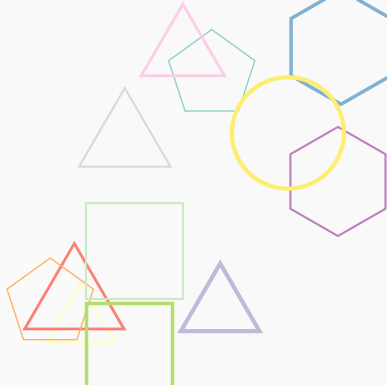[{"shape": "pentagon", "thickness": 1, "radius": 0.59, "center": [0.546, 0.806]}, {"shape": "triangle", "thickness": 1, "radius": 0.51, "center": [0.208, 0.161]}, {"shape": "triangle", "thickness": 3, "radius": 0.59, "center": [0.568, 0.198]}, {"shape": "triangle", "thickness": 2, "radius": 0.74, "center": [0.192, 0.22]}, {"shape": "hexagon", "thickness": 2.5, "radius": 0.74, "center": [0.88, 0.878]}, {"shape": "pentagon", "thickness": 1, "radius": 0.59, "center": [0.13, 0.213]}, {"shape": "square", "thickness": 2.5, "radius": 0.55, "center": [0.333, 0.104]}, {"shape": "triangle", "thickness": 2, "radius": 0.62, "center": [0.472, 0.865]}, {"shape": "triangle", "thickness": 1.5, "radius": 0.68, "center": [0.322, 0.635]}, {"shape": "hexagon", "thickness": 1.5, "radius": 0.71, "center": [0.872, 0.529]}, {"shape": "square", "thickness": 1.5, "radius": 0.63, "center": [0.348, 0.348]}, {"shape": "circle", "thickness": 3, "radius": 0.72, "center": [0.743, 0.655]}]